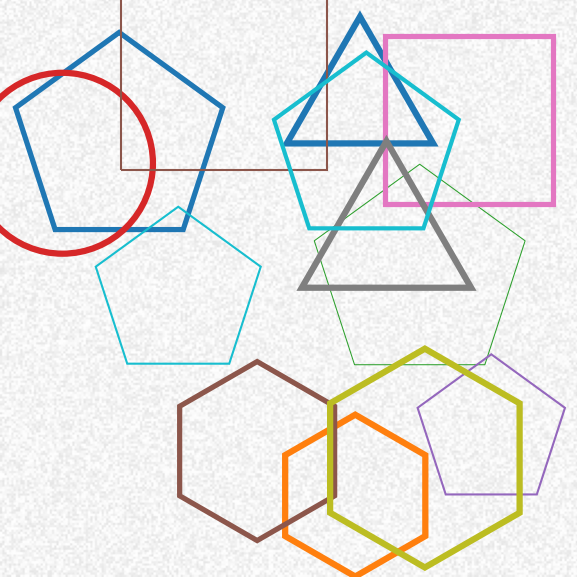[{"shape": "pentagon", "thickness": 2.5, "radius": 0.94, "center": [0.206, 0.754]}, {"shape": "triangle", "thickness": 3, "radius": 0.73, "center": [0.623, 0.824]}, {"shape": "hexagon", "thickness": 3, "radius": 0.7, "center": [0.615, 0.141]}, {"shape": "pentagon", "thickness": 0.5, "radius": 0.96, "center": [0.727, 0.523]}, {"shape": "circle", "thickness": 3, "radius": 0.78, "center": [0.108, 0.716]}, {"shape": "pentagon", "thickness": 1, "radius": 0.67, "center": [0.851, 0.251]}, {"shape": "hexagon", "thickness": 2.5, "radius": 0.77, "center": [0.445, 0.218]}, {"shape": "square", "thickness": 1, "radius": 0.89, "center": [0.388, 0.882]}, {"shape": "square", "thickness": 2.5, "radius": 0.72, "center": [0.812, 0.791]}, {"shape": "triangle", "thickness": 3, "radius": 0.85, "center": [0.669, 0.586]}, {"shape": "hexagon", "thickness": 3, "radius": 0.95, "center": [0.736, 0.206]}, {"shape": "pentagon", "thickness": 2, "radius": 0.84, "center": [0.634, 0.74]}, {"shape": "pentagon", "thickness": 1, "radius": 0.75, "center": [0.309, 0.491]}]